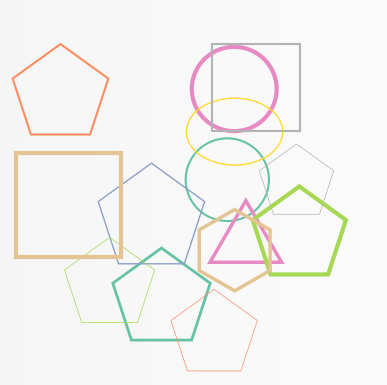[{"shape": "circle", "thickness": 1.5, "radius": 0.54, "center": [0.587, 0.533]}, {"shape": "pentagon", "thickness": 2, "radius": 0.66, "center": [0.417, 0.224]}, {"shape": "pentagon", "thickness": 0.5, "radius": 0.59, "center": [0.553, 0.131]}, {"shape": "pentagon", "thickness": 1.5, "radius": 0.65, "center": [0.156, 0.756]}, {"shape": "pentagon", "thickness": 1, "radius": 0.72, "center": [0.391, 0.432]}, {"shape": "triangle", "thickness": 2.5, "radius": 0.53, "center": [0.634, 0.372]}, {"shape": "circle", "thickness": 3, "radius": 0.55, "center": [0.604, 0.769]}, {"shape": "pentagon", "thickness": 3, "radius": 0.63, "center": [0.772, 0.389]}, {"shape": "pentagon", "thickness": 0.5, "radius": 0.61, "center": [0.283, 0.261]}, {"shape": "oval", "thickness": 1, "radius": 0.62, "center": [0.605, 0.658]}, {"shape": "square", "thickness": 3, "radius": 0.68, "center": [0.177, 0.468]}, {"shape": "hexagon", "thickness": 2.5, "radius": 0.53, "center": [0.606, 0.35]}, {"shape": "square", "thickness": 1.5, "radius": 0.57, "center": [0.661, 0.772]}, {"shape": "pentagon", "thickness": 0.5, "radius": 0.5, "center": [0.765, 0.525]}]